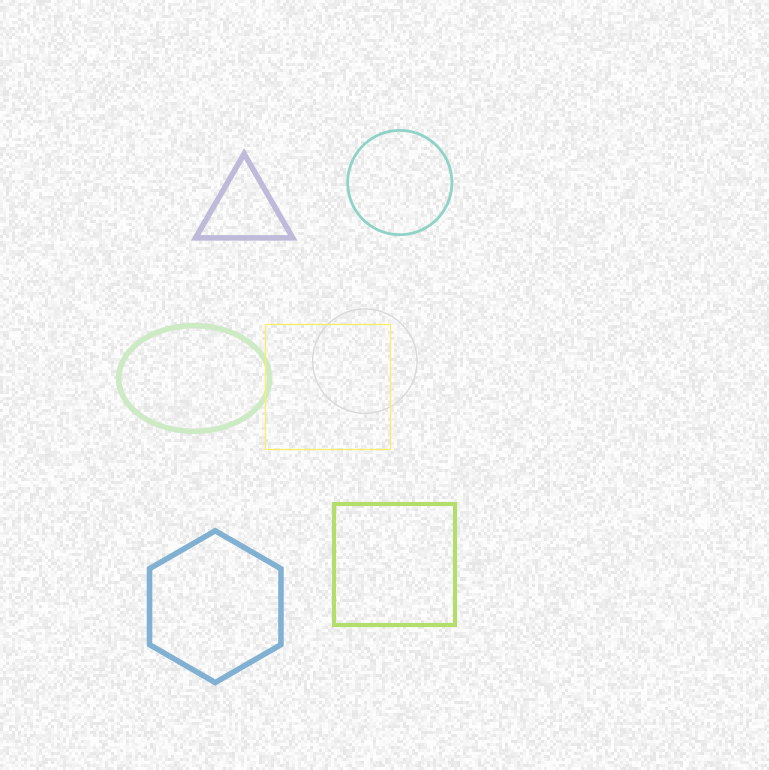[{"shape": "circle", "thickness": 1, "radius": 0.34, "center": [0.519, 0.763]}, {"shape": "triangle", "thickness": 2, "radius": 0.36, "center": [0.317, 0.727]}, {"shape": "hexagon", "thickness": 2, "radius": 0.49, "center": [0.28, 0.212]}, {"shape": "square", "thickness": 1.5, "radius": 0.39, "center": [0.512, 0.267]}, {"shape": "circle", "thickness": 0.5, "radius": 0.34, "center": [0.474, 0.531]}, {"shape": "oval", "thickness": 2, "radius": 0.49, "center": [0.252, 0.509]}, {"shape": "square", "thickness": 0.5, "radius": 0.41, "center": [0.425, 0.498]}]